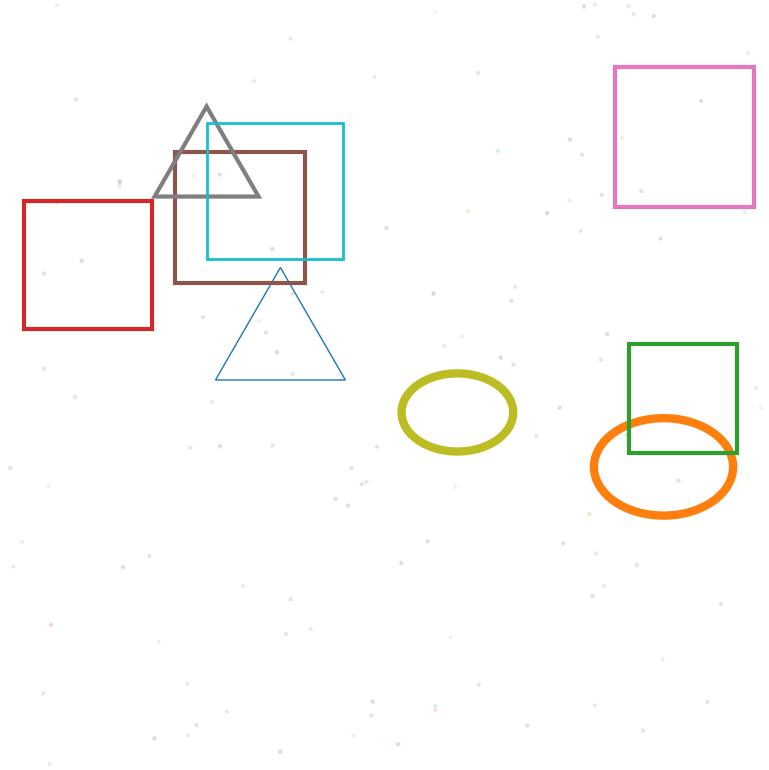[{"shape": "triangle", "thickness": 0.5, "radius": 0.49, "center": [0.364, 0.555]}, {"shape": "oval", "thickness": 3, "radius": 0.45, "center": [0.862, 0.394]}, {"shape": "square", "thickness": 1.5, "radius": 0.35, "center": [0.887, 0.483]}, {"shape": "square", "thickness": 1.5, "radius": 0.42, "center": [0.114, 0.655]}, {"shape": "square", "thickness": 1.5, "radius": 0.42, "center": [0.312, 0.717]}, {"shape": "square", "thickness": 1.5, "radius": 0.45, "center": [0.889, 0.822]}, {"shape": "triangle", "thickness": 1.5, "radius": 0.39, "center": [0.268, 0.784]}, {"shape": "oval", "thickness": 3, "radius": 0.36, "center": [0.594, 0.464]}, {"shape": "square", "thickness": 1, "radius": 0.44, "center": [0.357, 0.752]}]